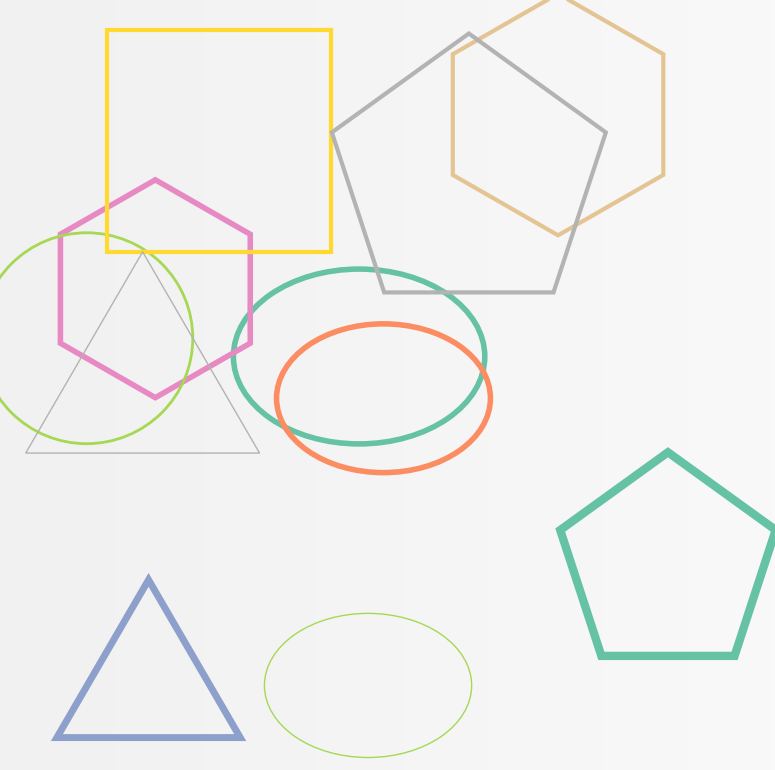[{"shape": "oval", "thickness": 2, "radius": 0.81, "center": [0.463, 0.537]}, {"shape": "pentagon", "thickness": 3, "radius": 0.73, "center": [0.862, 0.266]}, {"shape": "oval", "thickness": 2, "radius": 0.69, "center": [0.495, 0.483]}, {"shape": "triangle", "thickness": 2.5, "radius": 0.68, "center": [0.192, 0.11]}, {"shape": "hexagon", "thickness": 2, "radius": 0.71, "center": [0.2, 0.625]}, {"shape": "oval", "thickness": 0.5, "radius": 0.67, "center": [0.475, 0.11]}, {"shape": "circle", "thickness": 1, "radius": 0.68, "center": [0.112, 0.561]}, {"shape": "square", "thickness": 1.5, "radius": 0.72, "center": [0.282, 0.817]}, {"shape": "hexagon", "thickness": 1.5, "radius": 0.78, "center": [0.72, 0.851]}, {"shape": "triangle", "thickness": 0.5, "radius": 0.87, "center": [0.184, 0.499]}, {"shape": "pentagon", "thickness": 1.5, "radius": 0.93, "center": [0.605, 0.771]}]